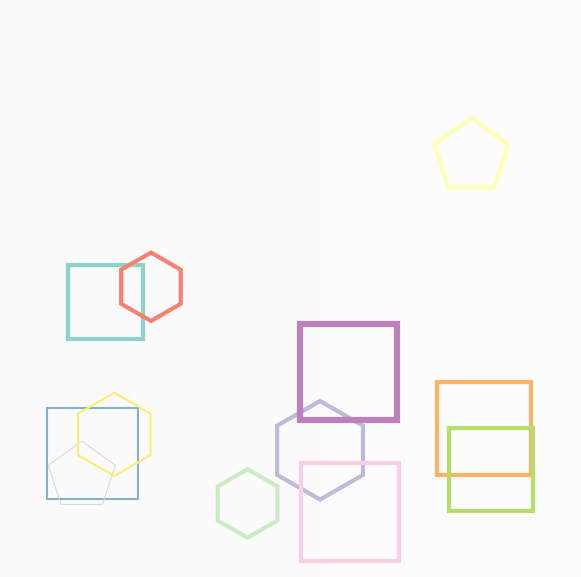[{"shape": "square", "thickness": 2, "radius": 0.32, "center": [0.182, 0.476]}, {"shape": "pentagon", "thickness": 2, "radius": 0.33, "center": [0.811, 0.728]}, {"shape": "hexagon", "thickness": 2, "radius": 0.43, "center": [0.551, 0.219]}, {"shape": "hexagon", "thickness": 2, "radius": 0.3, "center": [0.26, 0.503]}, {"shape": "square", "thickness": 1, "radius": 0.39, "center": [0.16, 0.214]}, {"shape": "square", "thickness": 2, "radius": 0.4, "center": [0.833, 0.256]}, {"shape": "square", "thickness": 2, "radius": 0.36, "center": [0.845, 0.186]}, {"shape": "square", "thickness": 2, "radius": 0.42, "center": [0.602, 0.112]}, {"shape": "pentagon", "thickness": 0.5, "radius": 0.3, "center": [0.141, 0.175]}, {"shape": "square", "thickness": 3, "radius": 0.42, "center": [0.6, 0.355]}, {"shape": "hexagon", "thickness": 2, "radius": 0.3, "center": [0.426, 0.127]}, {"shape": "hexagon", "thickness": 1, "radius": 0.36, "center": [0.197, 0.247]}]